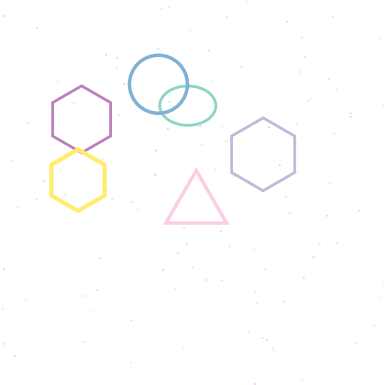[{"shape": "oval", "thickness": 2, "radius": 0.36, "center": [0.488, 0.726]}, {"shape": "hexagon", "thickness": 2, "radius": 0.47, "center": [0.683, 0.599]}, {"shape": "circle", "thickness": 2.5, "radius": 0.38, "center": [0.412, 0.781]}, {"shape": "triangle", "thickness": 2.5, "radius": 0.46, "center": [0.51, 0.466]}, {"shape": "hexagon", "thickness": 2, "radius": 0.43, "center": [0.212, 0.69]}, {"shape": "hexagon", "thickness": 3, "radius": 0.4, "center": [0.203, 0.532]}]